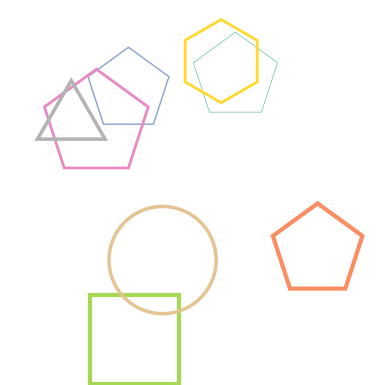[{"shape": "pentagon", "thickness": 0.5, "radius": 0.57, "center": [0.612, 0.802]}, {"shape": "pentagon", "thickness": 3, "radius": 0.61, "center": [0.825, 0.349]}, {"shape": "pentagon", "thickness": 1, "radius": 0.55, "center": [0.334, 0.767]}, {"shape": "pentagon", "thickness": 2, "radius": 0.71, "center": [0.25, 0.678]}, {"shape": "square", "thickness": 3, "radius": 0.58, "center": [0.349, 0.119]}, {"shape": "hexagon", "thickness": 2, "radius": 0.54, "center": [0.574, 0.841]}, {"shape": "circle", "thickness": 2.5, "radius": 0.7, "center": [0.422, 0.325]}, {"shape": "triangle", "thickness": 2.5, "radius": 0.51, "center": [0.185, 0.689]}]